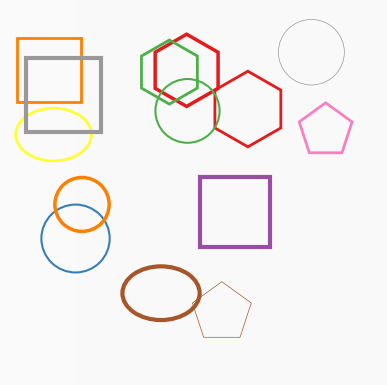[{"shape": "hexagon", "thickness": 2.5, "radius": 0.47, "center": [0.482, 0.817]}, {"shape": "hexagon", "thickness": 2, "radius": 0.49, "center": [0.64, 0.717]}, {"shape": "circle", "thickness": 1.5, "radius": 0.44, "center": [0.195, 0.38]}, {"shape": "circle", "thickness": 1.5, "radius": 0.41, "center": [0.484, 0.712]}, {"shape": "hexagon", "thickness": 2, "radius": 0.42, "center": [0.437, 0.813]}, {"shape": "square", "thickness": 3, "radius": 0.45, "center": [0.606, 0.449]}, {"shape": "square", "thickness": 2, "radius": 0.41, "center": [0.127, 0.818]}, {"shape": "circle", "thickness": 2.5, "radius": 0.35, "center": [0.212, 0.469]}, {"shape": "oval", "thickness": 2, "radius": 0.49, "center": [0.138, 0.65]}, {"shape": "oval", "thickness": 3, "radius": 0.5, "center": [0.416, 0.238]}, {"shape": "pentagon", "thickness": 0.5, "radius": 0.4, "center": [0.572, 0.188]}, {"shape": "pentagon", "thickness": 2, "radius": 0.36, "center": [0.84, 0.661]}, {"shape": "square", "thickness": 3, "radius": 0.48, "center": [0.164, 0.753]}, {"shape": "circle", "thickness": 0.5, "radius": 0.43, "center": [0.804, 0.864]}]